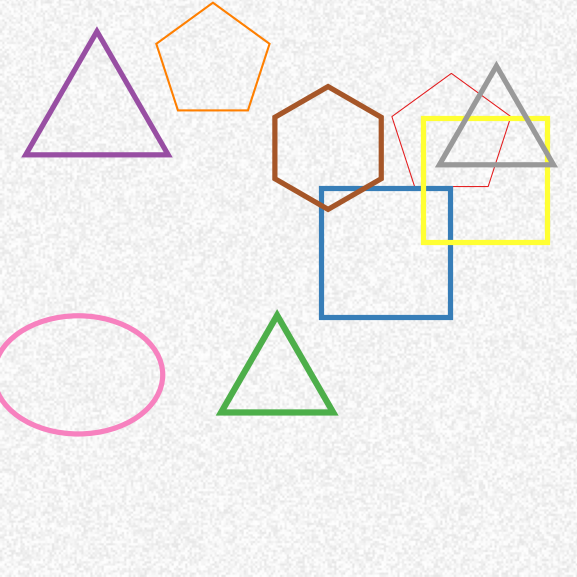[{"shape": "pentagon", "thickness": 0.5, "radius": 0.54, "center": [0.782, 0.764]}, {"shape": "square", "thickness": 2.5, "radius": 0.56, "center": [0.667, 0.563]}, {"shape": "triangle", "thickness": 3, "radius": 0.56, "center": [0.48, 0.341]}, {"shape": "triangle", "thickness": 2.5, "radius": 0.71, "center": [0.168, 0.802]}, {"shape": "pentagon", "thickness": 1, "radius": 0.52, "center": [0.369, 0.891]}, {"shape": "square", "thickness": 2.5, "radius": 0.54, "center": [0.839, 0.687]}, {"shape": "hexagon", "thickness": 2.5, "radius": 0.53, "center": [0.568, 0.743]}, {"shape": "oval", "thickness": 2.5, "radius": 0.73, "center": [0.136, 0.35]}, {"shape": "triangle", "thickness": 2.5, "radius": 0.57, "center": [0.86, 0.771]}]